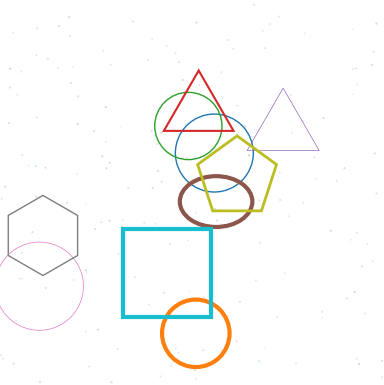[{"shape": "circle", "thickness": 1, "radius": 0.51, "center": [0.557, 0.603]}, {"shape": "circle", "thickness": 3, "radius": 0.44, "center": [0.509, 0.134]}, {"shape": "circle", "thickness": 1, "radius": 0.44, "center": [0.489, 0.673]}, {"shape": "triangle", "thickness": 1.5, "radius": 0.52, "center": [0.516, 0.712]}, {"shape": "triangle", "thickness": 0.5, "radius": 0.54, "center": [0.735, 0.663]}, {"shape": "oval", "thickness": 3, "radius": 0.47, "center": [0.561, 0.476]}, {"shape": "circle", "thickness": 0.5, "radius": 0.57, "center": [0.102, 0.257]}, {"shape": "hexagon", "thickness": 1, "radius": 0.52, "center": [0.112, 0.388]}, {"shape": "pentagon", "thickness": 2, "radius": 0.54, "center": [0.616, 0.539]}, {"shape": "square", "thickness": 3, "radius": 0.57, "center": [0.435, 0.29]}]